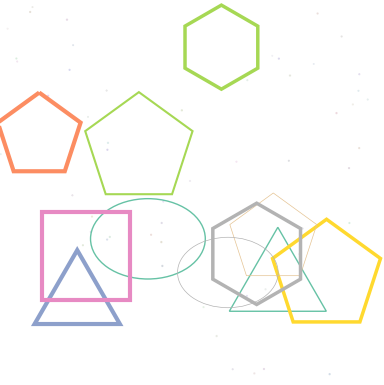[{"shape": "triangle", "thickness": 1, "radius": 0.73, "center": [0.722, 0.264]}, {"shape": "oval", "thickness": 1, "radius": 0.75, "center": [0.384, 0.38]}, {"shape": "pentagon", "thickness": 3, "radius": 0.56, "center": [0.102, 0.647]}, {"shape": "triangle", "thickness": 3, "radius": 0.64, "center": [0.201, 0.222]}, {"shape": "square", "thickness": 3, "radius": 0.57, "center": [0.224, 0.334]}, {"shape": "hexagon", "thickness": 2.5, "radius": 0.55, "center": [0.575, 0.878]}, {"shape": "pentagon", "thickness": 1.5, "radius": 0.73, "center": [0.361, 0.614]}, {"shape": "pentagon", "thickness": 2.5, "radius": 0.74, "center": [0.848, 0.283]}, {"shape": "pentagon", "thickness": 0.5, "radius": 0.59, "center": [0.71, 0.38]}, {"shape": "oval", "thickness": 0.5, "radius": 0.65, "center": [0.592, 0.292]}, {"shape": "hexagon", "thickness": 2.5, "radius": 0.66, "center": [0.667, 0.341]}]